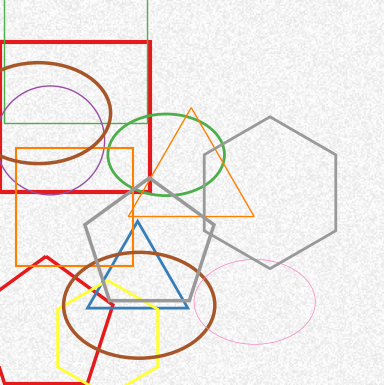[{"shape": "square", "thickness": 3, "radius": 0.98, "center": [0.195, 0.696]}, {"shape": "pentagon", "thickness": 2.5, "radius": 0.91, "center": [0.119, 0.151]}, {"shape": "triangle", "thickness": 2, "radius": 0.75, "center": [0.358, 0.275]}, {"shape": "oval", "thickness": 2, "radius": 0.76, "center": [0.432, 0.598]}, {"shape": "square", "thickness": 1, "radius": 0.93, "center": [0.195, 0.866]}, {"shape": "circle", "thickness": 1, "radius": 0.71, "center": [0.13, 0.635]}, {"shape": "triangle", "thickness": 1, "radius": 0.94, "center": [0.497, 0.532]}, {"shape": "square", "thickness": 1.5, "radius": 0.76, "center": [0.194, 0.462]}, {"shape": "hexagon", "thickness": 2, "radius": 0.75, "center": [0.28, 0.122]}, {"shape": "oval", "thickness": 2.5, "radius": 0.94, "center": [0.1, 0.706]}, {"shape": "oval", "thickness": 2.5, "radius": 0.98, "center": [0.362, 0.207]}, {"shape": "oval", "thickness": 0.5, "radius": 0.79, "center": [0.662, 0.216]}, {"shape": "pentagon", "thickness": 2.5, "radius": 0.88, "center": [0.388, 0.362]}, {"shape": "hexagon", "thickness": 2, "radius": 0.99, "center": [0.701, 0.499]}]